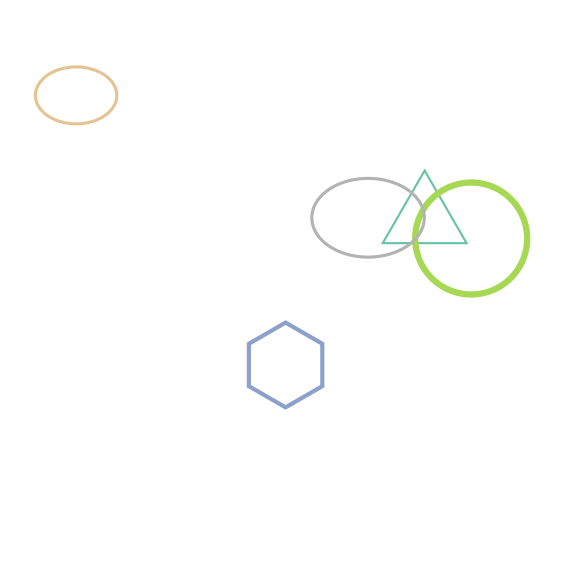[{"shape": "triangle", "thickness": 1, "radius": 0.42, "center": [0.735, 0.62]}, {"shape": "hexagon", "thickness": 2, "radius": 0.37, "center": [0.495, 0.367]}, {"shape": "circle", "thickness": 3, "radius": 0.48, "center": [0.816, 0.586]}, {"shape": "oval", "thickness": 1.5, "radius": 0.35, "center": [0.132, 0.834]}, {"shape": "oval", "thickness": 1.5, "radius": 0.49, "center": [0.637, 0.622]}]